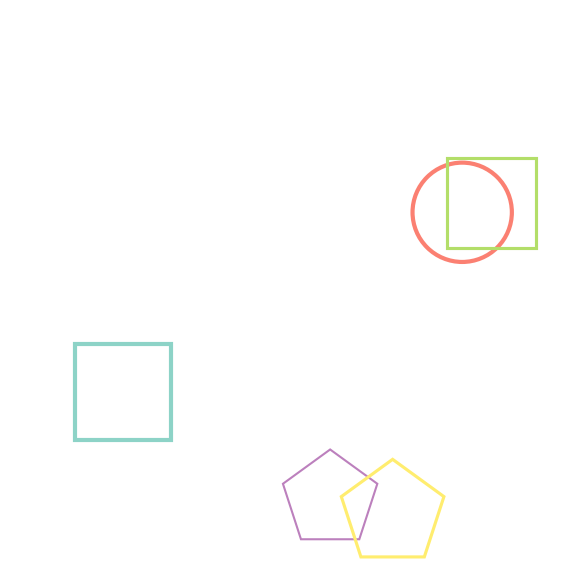[{"shape": "square", "thickness": 2, "radius": 0.42, "center": [0.213, 0.321]}, {"shape": "circle", "thickness": 2, "radius": 0.43, "center": [0.8, 0.632]}, {"shape": "square", "thickness": 1.5, "radius": 0.39, "center": [0.851, 0.647]}, {"shape": "pentagon", "thickness": 1, "radius": 0.43, "center": [0.572, 0.135]}, {"shape": "pentagon", "thickness": 1.5, "radius": 0.47, "center": [0.68, 0.11]}]